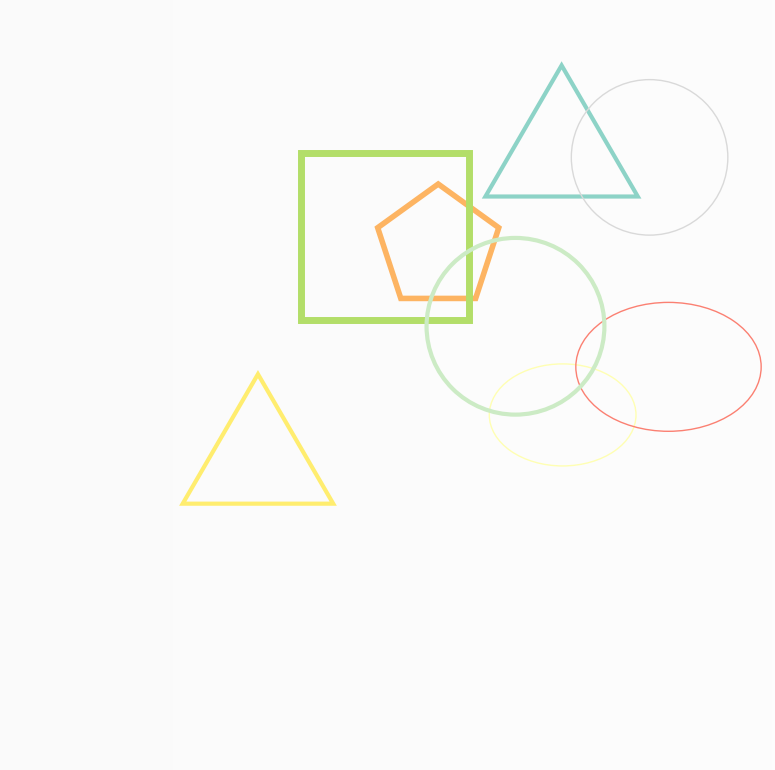[{"shape": "triangle", "thickness": 1.5, "radius": 0.57, "center": [0.725, 0.802]}, {"shape": "oval", "thickness": 0.5, "radius": 0.47, "center": [0.726, 0.461]}, {"shape": "oval", "thickness": 0.5, "radius": 0.6, "center": [0.863, 0.524]}, {"shape": "pentagon", "thickness": 2, "radius": 0.41, "center": [0.565, 0.679]}, {"shape": "square", "thickness": 2.5, "radius": 0.54, "center": [0.497, 0.693]}, {"shape": "circle", "thickness": 0.5, "radius": 0.5, "center": [0.838, 0.796]}, {"shape": "circle", "thickness": 1.5, "radius": 0.57, "center": [0.665, 0.576]}, {"shape": "triangle", "thickness": 1.5, "radius": 0.56, "center": [0.333, 0.402]}]